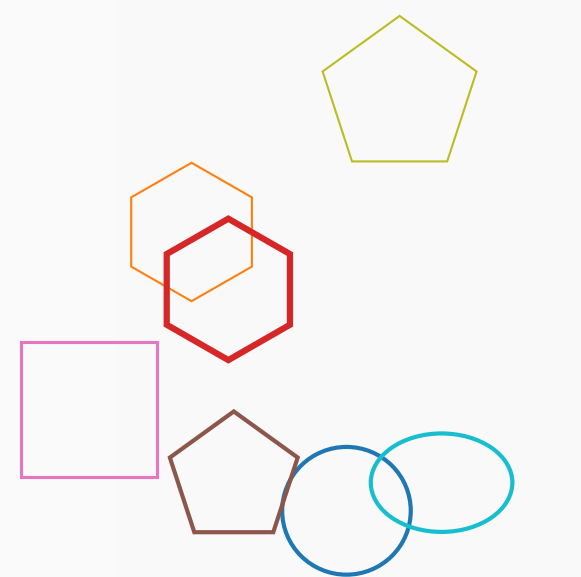[{"shape": "circle", "thickness": 2, "radius": 0.55, "center": [0.596, 0.115]}, {"shape": "hexagon", "thickness": 1, "radius": 0.6, "center": [0.33, 0.597]}, {"shape": "hexagon", "thickness": 3, "radius": 0.61, "center": [0.393, 0.498]}, {"shape": "pentagon", "thickness": 2, "radius": 0.58, "center": [0.402, 0.171]}, {"shape": "square", "thickness": 1.5, "radius": 0.58, "center": [0.153, 0.29]}, {"shape": "pentagon", "thickness": 1, "radius": 0.7, "center": [0.687, 0.832]}, {"shape": "oval", "thickness": 2, "radius": 0.61, "center": [0.76, 0.163]}]